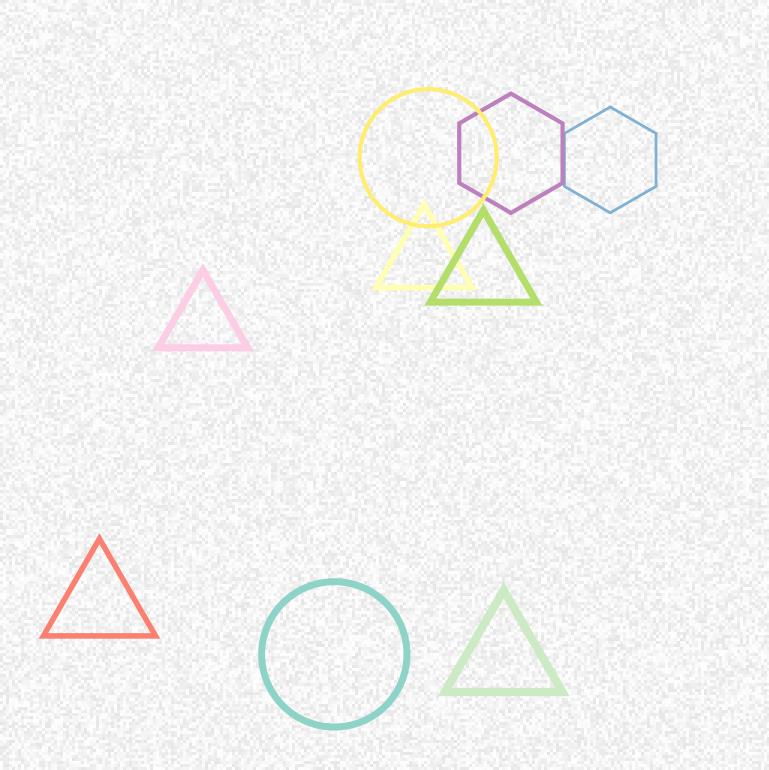[{"shape": "circle", "thickness": 2.5, "radius": 0.47, "center": [0.434, 0.15]}, {"shape": "triangle", "thickness": 2, "radius": 0.36, "center": [0.551, 0.663]}, {"shape": "triangle", "thickness": 2, "radius": 0.42, "center": [0.129, 0.216]}, {"shape": "hexagon", "thickness": 1, "radius": 0.34, "center": [0.793, 0.792]}, {"shape": "triangle", "thickness": 2.5, "radius": 0.4, "center": [0.628, 0.647]}, {"shape": "triangle", "thickness": 2.5, "radius": 0.34, "center": [0.264, 0.582]}, {"shape": "hexagon", "thickness": 1.5, "radius": 0.39, "center": [0.664, 0.801]}, {"shape": "triangle", "thickness": 3, "radius": 0.44, "center": [0.654, 0.145]}, {"shape": "circle", "thickness": 1.5, "radius": 0.45, "center": [0.556, 0.795]}]